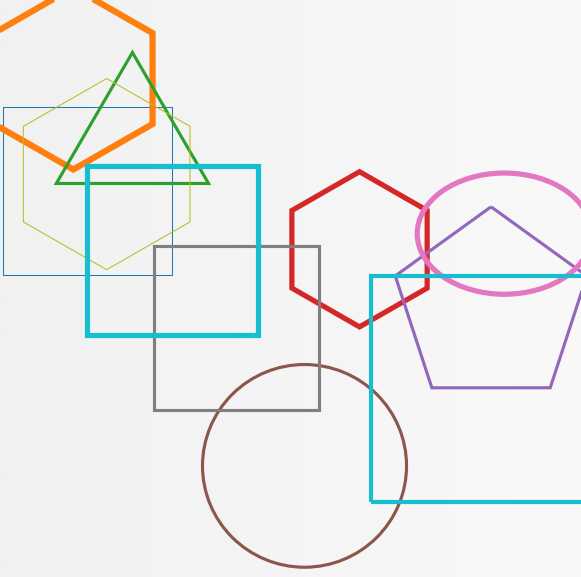[{"shape": "square", "thickness": 0.5, "radius": 0.73, "center": [0.151, 0.669]}, {"shape": "hexagon", "thickness": 3, "radius": 0.79, "center": [0.126, 0.863]}, {"shape": "triangle", "thickness": 1.5, "radius": 0.76, "center": [0.228, 0.757]}, {"shape": "hexagon", "thickness": 2.5, "radius": 0.67, "center": [0.619, 0.567]}, {"shape": "pentagon", "thickness": 1.5, "radius": 0.87, "center": [0.845, 0.468]}, {"shape": "circle", "thickness": 1.5, "radius": 0.88, "center": [0.524, 0.192]}, {"shape": "oval", "thickness": 2.5, "radius": 0.75, "center": [0.868, 0.595]}, {"shape": "square", "thickness": 1.5, "radius": 0.71, "center": [0.407, 0.432]}, {"shape": "hexagon", "thickness": 0.5, "radius": 0.83, "center": [0.183, 0.698]}, {"shape": "square", "thickness": 2.5, "radius": 0.73, "center": [0.297, 0.565]}, {"shape": "square", "thickness": 2, "radius": 0.98, "center": [0.834, 0.326]}]